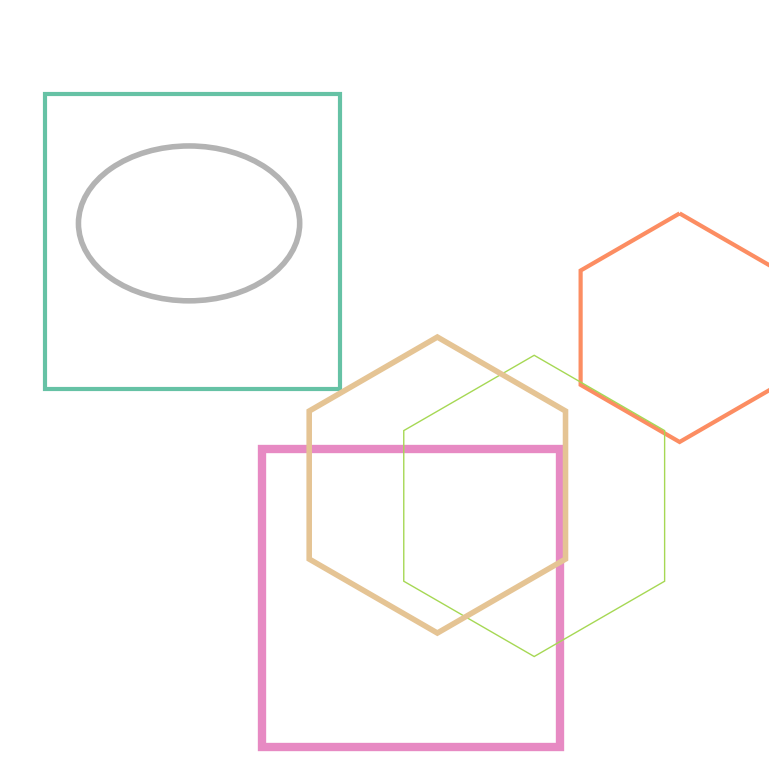[{"shape": "square", "thickness": 1.5, "radius": 0.96, "center": [0.25, 0.686]}, {"shape": "hexagon", "thickness": 1.5, "radius": 0.74, "center": [0.883, 0.574]}, {"shape": "square", "thickness": 3, "radius": 0.97, "center": [0.534, 0.223]}, {"shape": "hexagon", "thickness": 0.5, "radius": 0.98, "center": [0.694, 0.343]}, {"shape": "hexagon", "thickness": 2, "radius": 0.96, "center": [0.568, 0.37]}, {"shape": "oval", "thickness": 2, "radius": 0.72, "center": [0.246, 0.71]}]